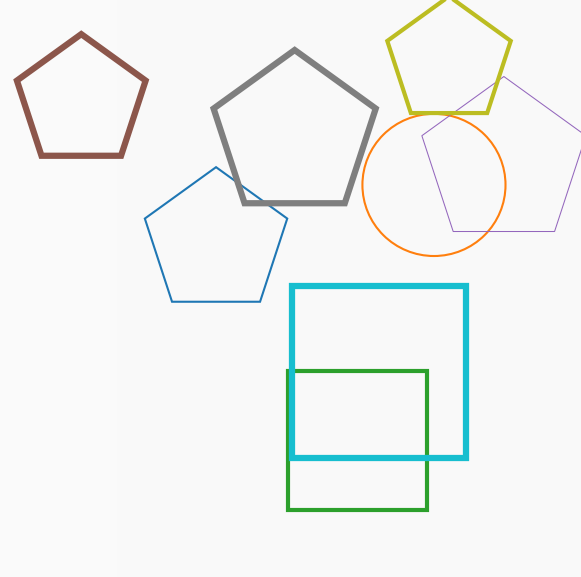[{"shape": "pentagon", "thickness": 1, "radius": 0.64, "center": [0.372, 0.581]}, {"shape": "circle", "thickness": 1, "radius": 0.62, "center": [0.747, 0.679]}, {"shape": "square", "thickness": 2, "radius": 0.6, "center": [0.615, 0.236]}, {"shape": "pentagon", "thickness": 0.5, "radius": 0.74, "center": [0.867, 0.718]}, {"shape": "pentagon", "thickness": 3, "radius": 0.58, "center": [0.14, 0.824]}, {"shape": "pentagon", "thickness": 3, "radius": 0.73, "center": [0.507, 0.766]}, {"shape": "pentagon", "thickness": 2, "radius": 0.56, "center": [0.773, 0.894]}, {"shape": "square", "thickness": 3, "radius": 0.75, "center": [0.652, 0.355]}]